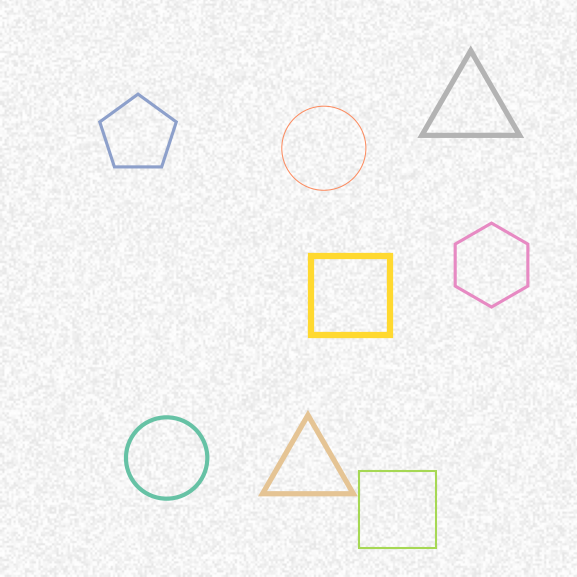[{"shape": "circle", "thickness": 2, "radius": 0.35, "center": [0.289, 0.206]}, {"shape": "circle", "thickness": 0.5, "radius": 0.36, "center": [0.561, 0.742]}, {"shape": "pentagon", "thickness": 1.5, "radius": 0.35, "center": [0.239, 0.766]}, {"shape": "hexagon", "thickness": 1.5, "radius": 0.36, "center": [0.851, 0.54]}, {"shape": "square", "thickness": 1, "radius": 0.34, "center": [0.688, 0.117]}, {"shape": "square", "thickness": 3, "radius": 0.34, "center": [0.606, 0.487]}, {"shape": "triangle", "thickness": 2.5, "radius": 0.45, "center": [0.533, 0.19]}, {"shape": "triangle", "thickness": 2.5, "radius": 0.49, "center": [0.815, 0.814]}]